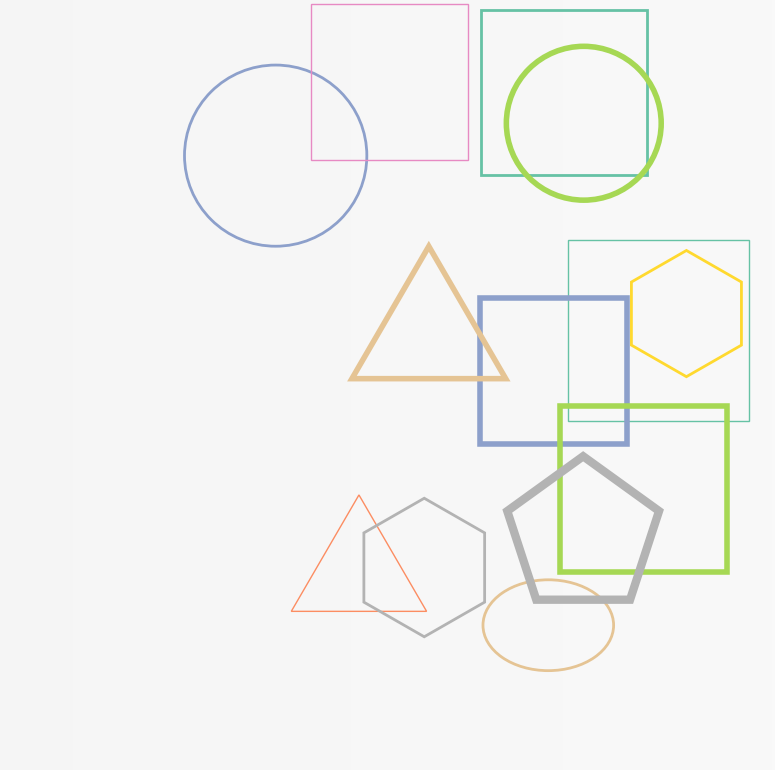[{"shape": "square", "thickness": 1, "radius": 0.53, "center": [0.728, 0.88]}, {"shape": "square", "thickness": 0.5, "radius": 0.59, "center": [0.85, 0.571]}, {"shape": "triangle", "thickness": 0.5, "radius": 0.5, "center": [0.463, 0.256]}, {"shape": "square", "thickness": 2, "radius": 0.48, "center": [0.714, 0.519]}, {"shape": "circle", "thickness": 1, "radius": 0.59, "center": [0.356, 0.798]}, {"shape": "square", "thickness": 0.5, "radius": 0.51, "center": [0.502, 0.894]}, {"shape": "circle", "thickness": 2, "radius": 0.5, "center": [0.753, 0.84]}, {"shape": "square", "thickness": 2, "radius": 0.54, "center": [0.83, 0.365]}, {"shape": "hexagon", "thickness": 1, "radius": 0.41, "center": [0.886, 0.593]}, {"shape": "triangle", "thickness": 2, "radius": 0.57, "center": [0.553, 0.566]}, {"shape": "oval", "thickness": 1, "radius": 0.42, "center": [0.707, 0.188]}, {"shape": "pentagon", "thickness": 3, "radius": 0.51, "center": [0.752, 0.304]}, {"shape": "hexagon", "thickness": 1, "radius": 0.45, "center": [0.547, 0.263]}]